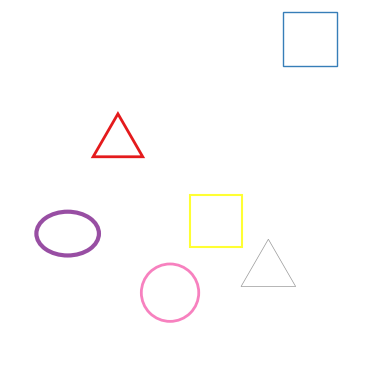[{"shape": "triangle", "thickness": 2, "radius": 0.37, "center": [0.306, 0.63]}, {"shape": "square", "thickness": 1, "radius": 0.35, "center": [0.805, 0.898]}, {"shape": "oval", "thickness": 3, "radius": 0.41, "center": [0.176, 0.393]}, {"shape": "square", "thickness": 1.5, "radius": 0.34, "center": [0.562, 0.426]}, {"shape": "circle", "thickness": 2, "radius": 0.37, "center": [0.442, 0.24]}, {"shape": "triangle", "thickness": 0.5, "radius": 0.41, "center": [0.697, 0.297]}]